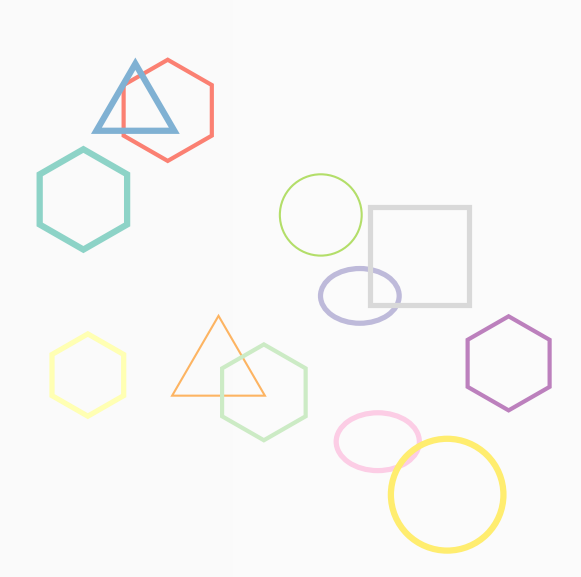[{"shape": "hexagon", "thickness": 3, "radius": 0.43, "center": [0.143, 0.654]}, {"shape": "hexagon", "thickness": 2.5, "radius": 0.36, "center": [0.151, 0.35]}, {"shape": "oval", "thickness": 2.5, "radius": 0.34, "center": [0.619, 0.487]}, {"shape": "hexagon", "thickness": 2, "radius": 0.44, "center": [0.289, 0.808]}, {"shape": "triangle", "thickness": 3, "radius": 0.39, "center": [0.233, 0.811]}, {"shape": "triangle", "thickness": 1, "radius": 0.46, "center": [0.376, 0.36]}, {"shape": "circle", "thickness": 1, "radius": 0.35, "center": [0.552, 0.627]}, {"shape": "oval", "thickness": 2.5, "radius": 0.36, "center": [0.65, 0.234]}, {"shape": "square", "thickness": 2.5, "radius": 0.43, "center": [0.722, 0.556]}, {"shape": "hexagon", "thickness": 2, "radius": 0.41, "center": [0.875, 0.37]}, {"shape": "hexagon", "thickness": 2, "radius": 0.41, "center": [0.454, 0.32]}, {"shape": "circle", "thickness": 3, "radius": 0.48, "center": [0.769, 0.143]}]